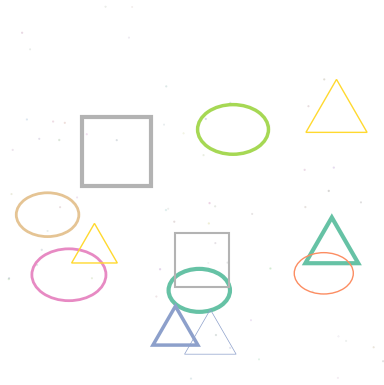[{"shape": "triangle", "thickness": 3, "radius": 0.4, "center": [0.862, 0.356]}, {"shape": "oval", "thickness": 3, "radius": 0.4, "center": [0.518, 0.246]}, {"shape": "oval", "thickness": 1, "radius": 0.38, "center": [0.841, 0.29]}, {"shape": "triangle", "thickness": 0.5, "radius": 0.39, "center": [0.546, 0.119]}, {"shape": "triangle", "thickness": 2.5, "radius": 0.34, "center": [0.456, 0.137]}, {"shape": "oval", "thickness": 2, "radius": 0.48, "center": [0.179, 0.286]}, {"shape": "oval", "thickness": 2.5, "radius": 0.46, "center": [0.605, 0.664]}, {"shape": "triangle", "thickness": 1, "radius": 0.34, "center": [0.245, 0.351]}, {"shape": "triangle", "thickness": 1, "radius": 0.46, "center": [0.874, 0.702]}, {"shape": "oval", "thickness": 2, "radius": 0.41, "center": [0.124, 0.442]}, {"shape": "square", "thickness": 3, "radius": 0.45, "center": [0.303, 0.607]}, {"shape": "square", "thickness": 1.5, "radius": 0.35, "center": [0.525, 0.324]}]